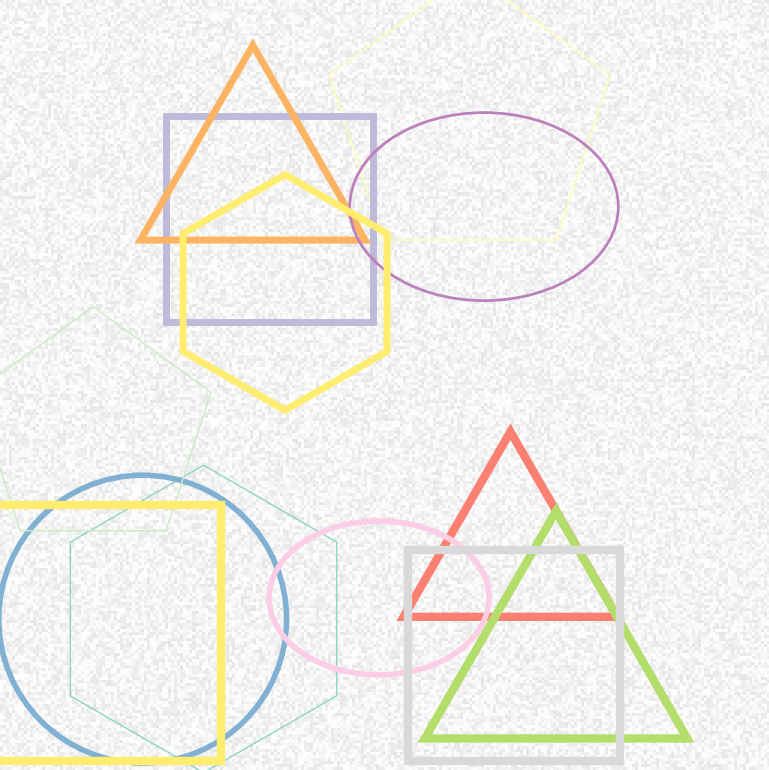[{"shape": "hexagon", "thickness": 0.5, "radius": 1.0, "center": [0.264, 0.196]}, {"shape": "pentagon", "thickness": 0.5, "radius": 0.96, "center": [0.61, 0.843]}, {"shape": "square", "thickness": 2.5, "radius": 0.67, "center": [0.35, 0.716]}, {"shape": "triangle", "thickness": 3, "radius": 0.8, "center": [0.663, 0.279]}, {"shape": "circle", "thickness": 2, "radius": 0.93, "center": [0.185, 0.196]}, {"shape": "triangle", "thickness": 2.5, "radius": 0.84, "center": [0.328, 0.772]}, {"shape": "triangle", "thickness": 3, "radius": 0.98, "center": [0.722, 0.139]}, {"shape": "oval", "thickness": 2, "radius": 0.71, "center": [0.492, 0.223]}, {"shape": "square", "thickness": 3, "radius": 0.69, "center": [0.667, 0.149]}, {"shape": "oval", "thickness": 1, "radius": 0.87, "center": [0.629, 0.732]}, {"shape": "pentagon", "thickness": 0.5, "radius": 0.8, "center": [0.121, 0.441]}, {"shape": "square", "thickness": 3, "radius": 0.83, "center": [0.12, 0.178]}, {"shape": "hexagon", "thickness": 2.5, "radius": 0.76, "center": [0.37, 0.62]}]